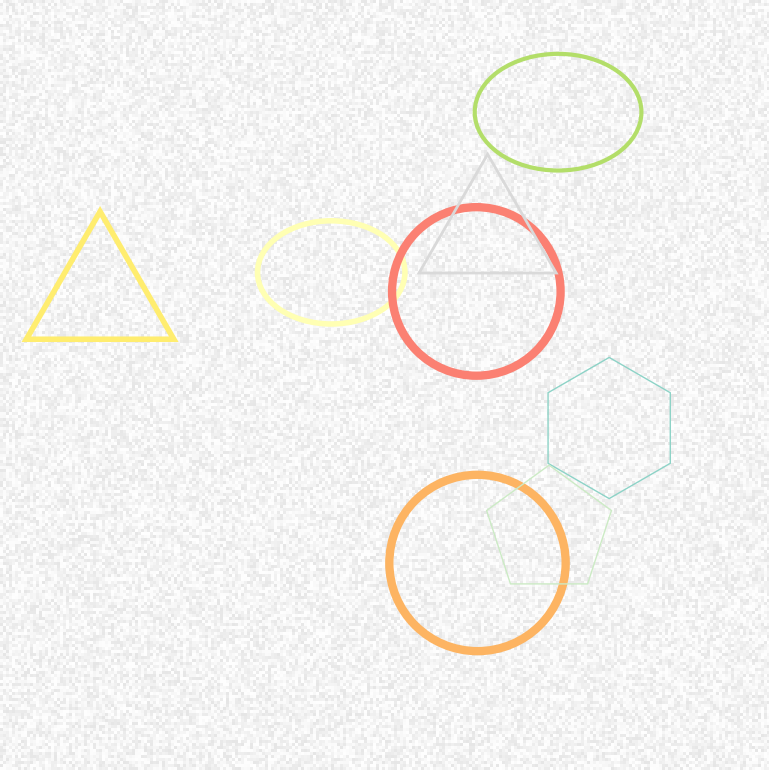[{"shape": "hexagon", "thickness": 0.5, "radius": 0.46, "center": [0.791, 0.444]}, {"shape": "oval", "thickness": 2, "radius": 0.48, "center": [0.43, 0.646]}, {"shape": "circle", "thickness": 3, "radius": 0.55, "center": [0.619, 0.622]}, {"shape": "circle", "thickness": 3, "radius": 0.57, "center": [0.62, 0.269]}, {"shape": "oval", "thickness": 1.5, "radius": 0.54, "center": [0.725, 0.854]}, {"shape": "triangle", "thickness": 1, "radius": 0.51, "center": [0.633, 0.697]}, {"shape": "pentagon", "thickness": 0.5, "radius": 0.43, "center": [0.713, 0.311]}, {"shape": "triangle", "thickness": 2, "radius": 0.55, "center": [0.13, 0.615]}]